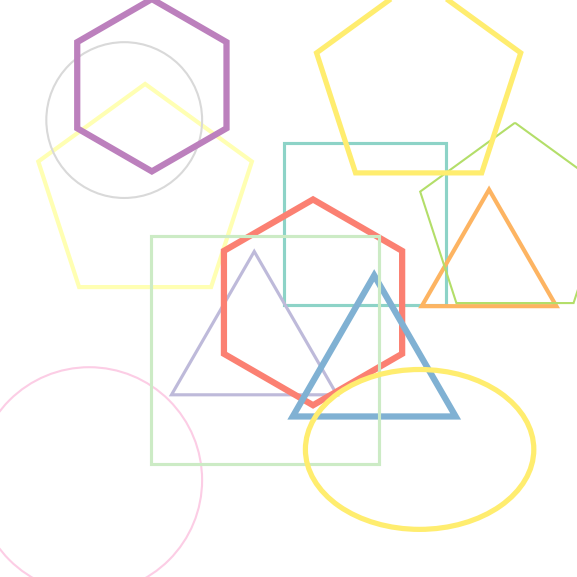[{"shape": "square", "thickness": 1.5, "radius": 0.71, "center": [0.632, 0.611]}, {"shape": "pentagon", "thickness": 2, "radius": 0.97, "center": [0.251, 0.659]}, {"shape": "triangle", "thickness": 1.5, "radius": 0.83, "center": [0.44, 0.398]}, {"shape": "hexagon", "thickness": 3, "radius": 0.89, "center": [0.542, 0.476]}, {"shape": "triangle", "thickness": 3, "radius": 0.81, "center": [0.648, 0.359]}, {"shape": "triangle", "thickness": 2, "radius": 0.67, "center": [0.847, 0.536]}, {"shape": "pentagon", "thickness": 1, "radius": 0.86, "center": [0.892, 0.614]}, {"shape": "circle", "thickness": 1, "radius": 0.98, "center": [0.154, 0.168]}, {"shape": "circle", "thickness": 1, "radius": 0.67, "center": [0.215, 0.791]}, {"shape": "hexagon", "thickness": 3, "radius": 0.75, "center": [0.263, 0.852]}, {"shape": "square", "thickness": 1.5, "radius": 0.99, "center": [0.458, 0.393]}, {"shape": "pentagon", "thickness": 2.5, "radius": 0.93, "center": [0.725, 0.85]}, {"shape": "oval", "thickness": 2.5, "radius": 0.99, "center": [0.727, 0.221]}]